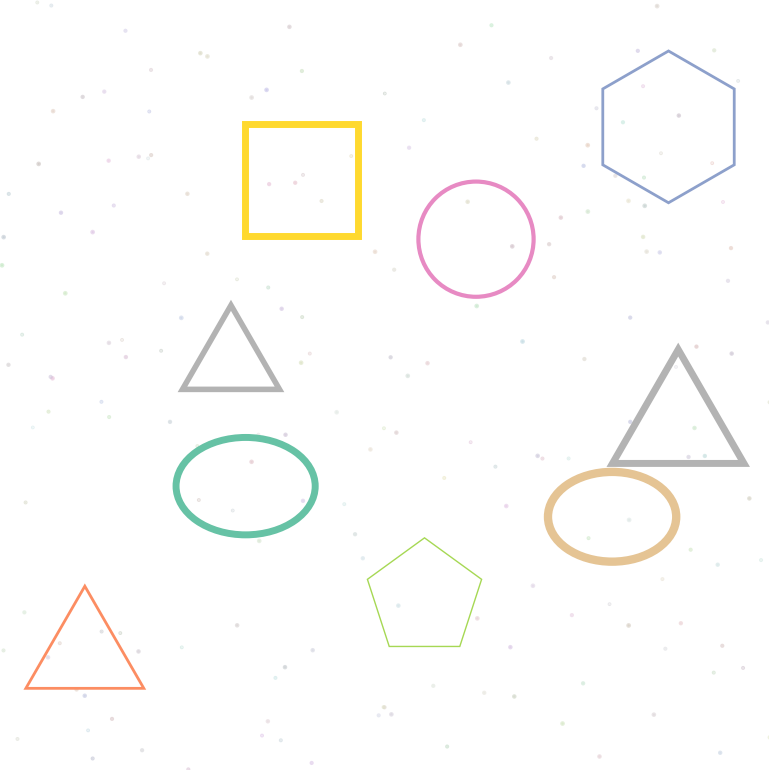[{"shape": "oval", "thickness": 2.5, "radius": 0.45, "center": [0.319, 0.369]}, {"shape": "triangle", "thickness": 1, "radius": 0.44, "center": [0.11, 0.15]}, {"shape": "hexagon", "thickness": 1, "radius": 0.49, "center": [0.868, 0.835]}, {"shape": "circle", "thickness": 1.5, "radius": 0.37, "center": [0.618, 0.689]}, {"shape": "pentagon", "thickness": 0.5, "radius": 0.39, "center": [0.551, 0.224]}, {"shape": "square", "thickness": 2.5, "radius": 0.37, "center": [0.392, 0.766]}, {"shape": "oval", "thickness": 3, "radius": 0.42, "center": [0.795, 0.329]}, {"shape": "triangle", "thickness": 2.5, "radius": 0.49, "center": [0.881, 0.447]}, {"shape": "triangle", "thickness": 2, "radius": 0.36, "center": [0.3, 0.531]}]